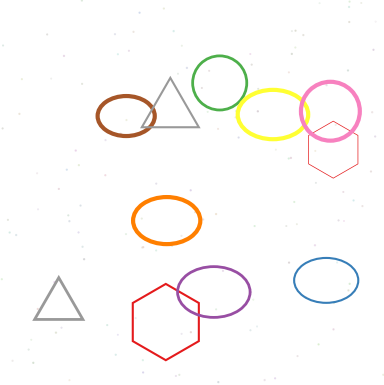[{"shape": "hexagon", "thickness": 1.5, "radius": 0.5, "center": [0.431, 0.163]}, {"shape": "hexagon", "thickness": 0.5, "radius": 0.37, "center": [0.866, 0.611]}, {"shape": "oval", "thickness": 1.5, "radius": 0.42, "center": [0.847, 0.272]}, {"shape": "circle", "thickness": 2, "radius": 0.35, "center": [0.571, 0.785]}, {"shape": "oval", "thickness": 2, "radius": 0.47, "center": [0.555, 0.242]}, {"shape": "oval", "thickness": 3, "radius": 0.44, "center": [0.433, 0.427]}, {"shape": "oval", "thickness": 3, "radius": 0.46, "center": [0.709, 0.703]}, {"shape": "oval", "thickness": 3, "radius": 0.37, "center": [0.328, 0.699]}, {"shape": "circle", "thickness": 3, "radius": 0.38, "center": [0.858, 0.711]}, {"shape": "triangle", "thickness": 1.5, "radius": 0.43, "center": [0.442, 0.712]}, {"shape": "triangle", "thickness": 2, "radius": 0.36, "center": [0.153, 0.206]}]